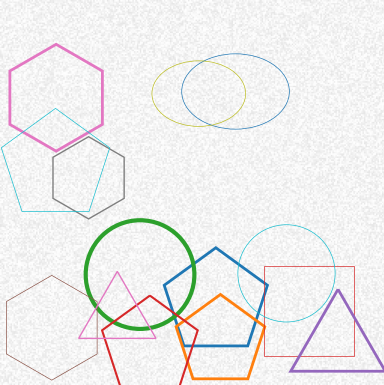[{"shape": "pentagon", "thickness": 2, "radius": 0.7, "center": [0.561, 0.216]}, {"shape": "oval", "thickness": 0.5, "radius": 0.7, "center": [0.612, 0.762]}, {"shape": "pentagon", "thickness": 2, "radius": 0.61, "center": [0.573, 0.114]}, {"shape": "circle", "thickness": 3, "radius": 0.71, "center": [0.364, 0.287]}, {"shape": "pentagon", "thickness": 1.5, "radius": 0.65, "center": [0.389, 0.102]}, {"shape": "square", "thickness": 0.5, "radius": 0.59, "center": [0.802, 0.191]}, {"shape": "triangle", "thickness": 2, "radius": 0.71, "center": [0.878, 0.107]}, {"shape": "hexagon", "thickness": 0.5, "radius": 0.68, "center": [0.134, 0.149]}, {"shape": "triangle", "thickness": 1, "radius": 0.58, "center": [0.305, 0.179]}, {"shape": "hexagon", "thickness": 2, "radius": 0.69, "center": [0.146, 0.746]}, {"shape": "hexagon", "thickness": 1, "radius": 0.53, "center": [0.23, 0.538]}, {"shape": "oval", "thickness": 0.5, "radius": 0.61, "center": [0.516, 0.757]}, {"shape": "circle", "thickness": 0.5, "radius": 0.63, "center": [0.744, 0.29]}, {"shape": "pentagon", "thickness": 0.5, "radius": 0.74, "center": [0.144, 0.57]}]